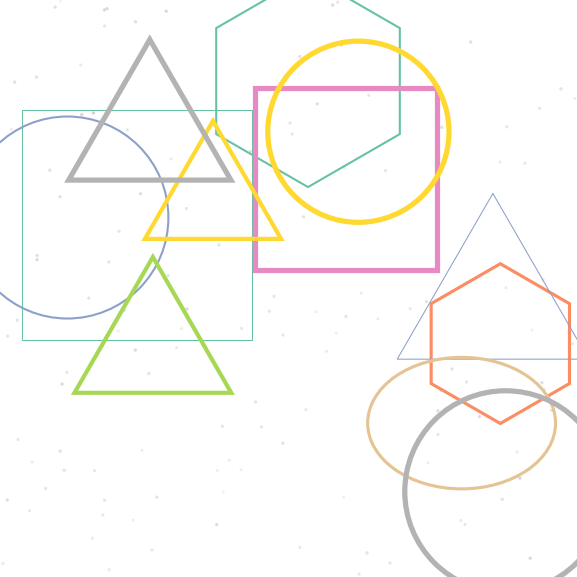[{"shape": "square", "thickness": 0.5, "radius": 1.0, "center": [0.237, 0.609]}, {"shape": "hexagon", "thickness": 1, "radius": 0.92, "center": [0.533, 0.859]}, {"shape": "hexagon", "thickness": 1.5, "radius": 0.69, "center": [0.866, 0.404]}, {"shape": "circle", "thickness": 1, "radius": 0.87, "center": [0.117, 0.622]}, {"shape": "triangle", "thickness": 0.5, "radius": 0.96, "center": [0.853, 0.473]}, {"shape": "square", "thickness": 2.5, "radius": 0.79, "center": [0.599, 0.689]}, {"shape": "triangle", "thickness": 2, "radius": 0.78, "center": [0.265, 0.397]}, {"shape": "triangle", "thickness": 2, "radius": 0.68, "center": [0.369, 0.654]}, {"shape": "circle", "thickness": 2.5, "radius": 0.78, "center": [0.621, 0.771]}, {"shape": "oval", "thickness": 1.5, "radius": 0.81, "center": [0.799, 0.266]}, {"shape": "circle", "thickness": 2.5, "radius": 0.87, "center": [0.875, 0.148]}, {"shape": "triangle", "thickness": 2.5, "radius": 0.81, "center": [0.259, 0.768]}]